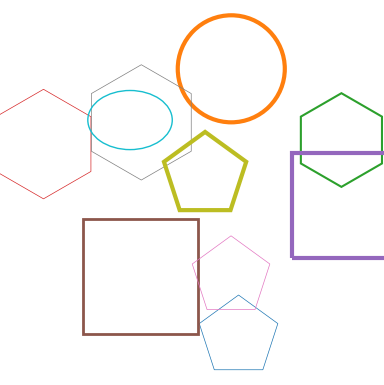[{"shape": "pentagon", "thickness": 0.5, "radius": 0.54, "center": [0.62, 0.126]}, {"shape": "circle", "thickness": 3, "radius": 0.7, "center": [0.601, 0.821]}, {"shape": "hexagon", "thickness": 1.5, "radius": 0.61, "center": [0.887, 0.636]}, {"shape": "hexagon", "thickness": 0.5, "radius": 0.71, "center": [0.113, 0.626]}, {"shape": "square", "thickness": 3, "radius": 0.68, "center": [0.893, 0.466]}, {"shape": "square", "thickness": 2, "radius": 0.75, "center": [0.365, 0.281]}, {"shape": "pentagon", "thickness": 0.5, "radius": 0.53, "center": [0.6, 0.282]}, {"shape": "hexagon", "thickness": 0.5, "radius": 0.75, "center": [0.367, 0.682]}, {"shape": "pentagon", "thickness": 3, "radius": 0.56, "center": [0.533, 0.545]}, {"shape": "oval", "thickness": 1, "radius": 0.55, "center": [0.338, 0.688]}]